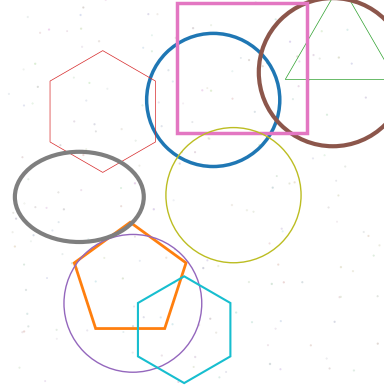[{"shape": "circle", "thickness": 2.5, "radius": 0.86, "center": [0.554, 0.74]}, {"shape": "pentagon", "thickness": 2, "radius": 0.76, "center": [0.338, 0.27]}, {"shape": "triangle", "thickness": 0.5, "radius": 0.83, "center": [0.884, 0.876]}, {"shape": "hexagon", "thickness": 0.5, "radius": 0.79, "center": [0.267, 0.71]}, {"shape": "circle", "thickness": 1, "radius": 0.89, "center": [0.345, 0.212]}, {"shape": "circle", "thickness": 3, "radius": 0.96, "center": [0.865, 0.813]}, {"shape": "square", "thickness": 2.5, "radius": 0.84, "center": [0.629, 0.823]}, {"shape": "oval", "thickness": 3, "radius": 0.84, "center": [0.206, 0.489]}, {"shape": "circle", "thickness": 1, "radius": 0.88, "center": [0.606, 0.493]}, {"shape": "hexagon", "thickness": 1.5, "radius": 0.69, "center": [0.478, 0.144]}]